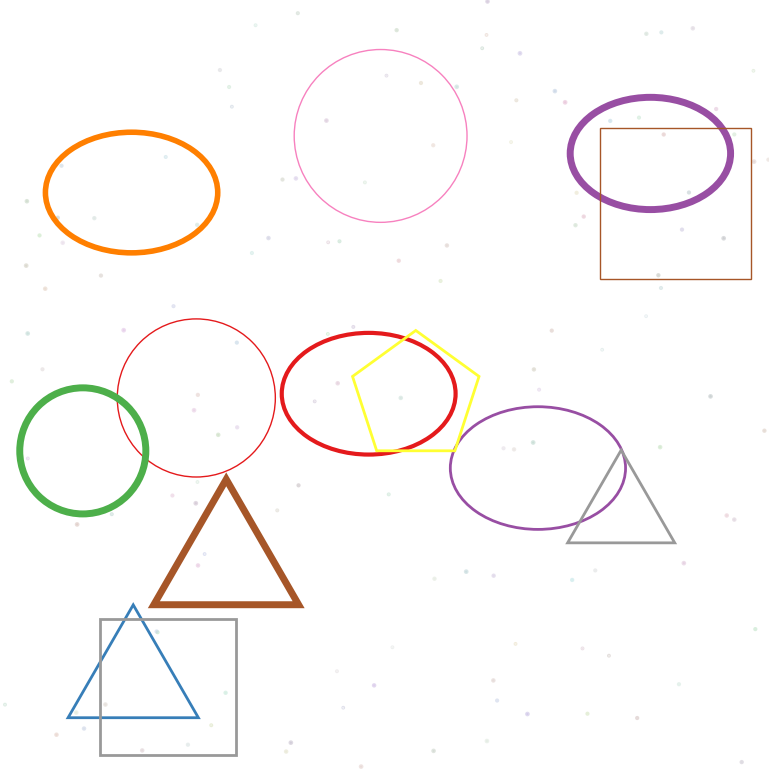[{"shape": "oval", "thickness": 1.5, "radius": 0.56, "center": [0.479, 0.489]}, {"shape": "circle", "thickness": 0.5, "radius": 0.51, "center": [0.255, 0.483]}, {"shape": "triangle", "thickness": 1, "radius": 0.49, "center": [0.173, 0.117]}, {"shape": "circle", "thickness": 2.5, "radius": 0.41, "center": [0.108, 0.414]}, {"shape": "oval", "thickness": 1, "radius": 0.57, "center": [0.699, 0.392]}, {"shape": "oval", "thickness": 2.5, "radius": 0.52, "center": [0.845, 0.801]}, {"shape": "oval", "thickness": 2, "radius": 0.56, "center": [0.171, 0.75]}, {"shape": "pentagon", "thickness": 1, "radius": 0.43, "center": [0.54, 0.484]}, {"shape": "square", "thickness": 0.5, "radius": 0.49, "center": [0.878, 0.736]}, {"shape": "triangle", "thickness": 2.5, "radius": 0.54, "center": [0.294, 0.269]}, {"shape": "circle", "thickness": 0.5, "radius": 0.56, "center": [0.494, 0.823]}, {"shape": "square", "thickness": 1, "radius": 0.44, "center": [0.218, 0.108]}, {"shape": "triangle", "thickness": 1, "radius": 0.4, "center": [0.807, 0.335]}]